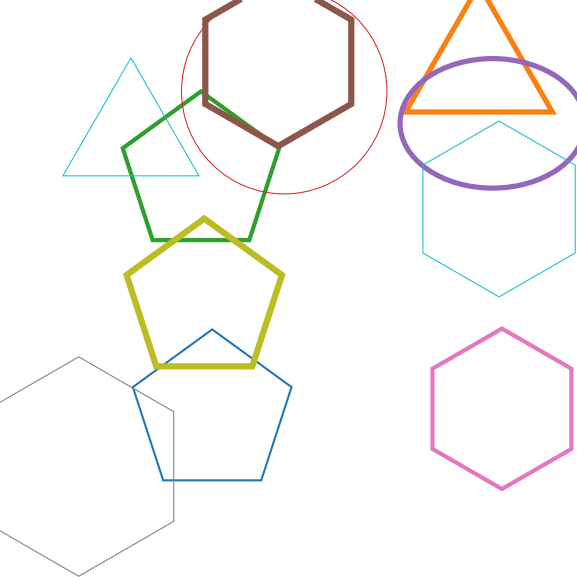[{"shape": "pentagon", "thickness": 1, "radius": 0.72, "center": [0.367, 0.284]}, {"shape": "triangle", "thickness": 2.5, "radius": 0.73, "center": [0.829, 0.879]}, {"shape": "pentagon", "thickness": 2, "radius": 0.71, "center": [0.348, 0.698]}, {"shape": "circle", "thickness": 0.5, "radius": 0.89, "center": [0.492, 0.841]}, {"shape": "oval", "thickness": 2.5, "radius": 0.8, "center": [0.853, 0.786]}, {"shape": "hexagon", "thickness": 3, "radius": 0.73, "center": [0.482, 0.892]}, {"shape": "hexagon", "thickness": 2, "radius": 0.69, "center": [0.869, 0.291]}, {"shape": "hexagon", "thickness": 0.5, "radius": 0.95, "center": [0.136, 0.191]}, {"shape": "pentagon", "thickness": 3, "radius": 0.71, "center": [0.354, 0.479]}, {"shape": "hexagon", "thickness": 0.5, "radius": 0.76, "center": [0.864, 0.637]}, {"shape": "triangle", "thickness": 0.5, "radius": 0.68, "center": [0.227, 0.763]}]